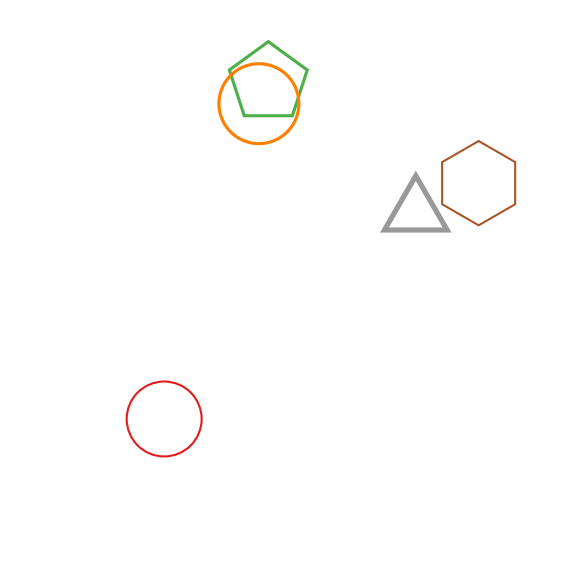[{"shape": "circle", "thickness": 1, "radius": 0.32, "center": [0.284, 0.274]}, {"shape": "pentagon", "thickness": 1.5, "radius": 0.35, "center": [0.465, 0.856]}, {"shape": "circle", "thickness": 1.5, "radius": 0.35, "center": [0.448, 0.82]}, {"shape": "hexagon", "thickness": 1, "radius": 0.36, "center": [0.829, 0.682]}, {"shape": "triangle", "thickness": 2.5, "radius": 0.31, "center": [0.72, 0.632]}]